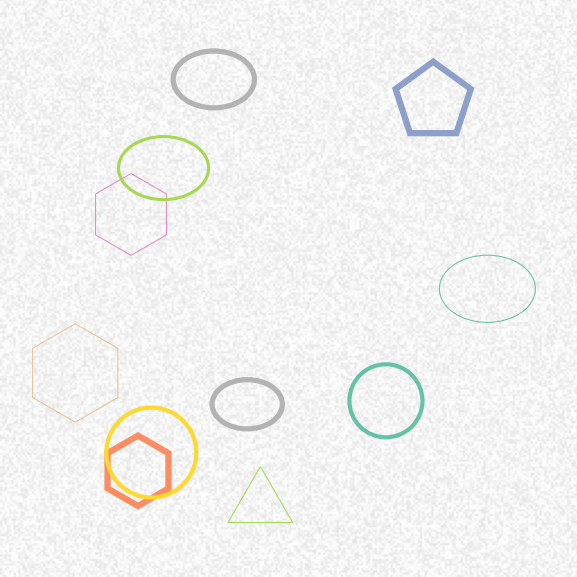[{"shape": "oval", "thickness": 0.5, "radius": 0.42, "center": [0.844, 0.499]}, {"shape": "circle", "thickness": 2, "radius": 0.32, "center": [0.668, 0.305]}, {"shape": "hexagon", "thickness": 3, "radius": 0.3, "center": [0.239, 0.184]}, {"shape": "pentagon", "thickness": 3, "radius": 0.34, "center": [0.75, 0.824]}, {"shape": "hexagon", "thickness": 0.5, "radius": 0.35, "center": [0.227, 0.628]}, {"shape": "triangle", "thickness": 0.5, "radius": 0.32, "center": [0.451, 0.127]}, {"shape": "oval", "thickness": 1.5, "radius": 0.39, "center": [0.283, 0.708]}, {"shape": "circle", "thickness": 2, "radius": 0.39, "center": [0.262, 0.216]}, {"shape": "hexagon", "thickness": 0.5, "radius": 0.43, "center": [0.13, 0.353]}, {"shape": "oval", "thickness": 2.5, "radius": 0.3, "center": [0.428, 0.299]}, {"shape": "oval", "thickness": 2.5, "radius": 0.35, "center": [0.37, 0.862]}]